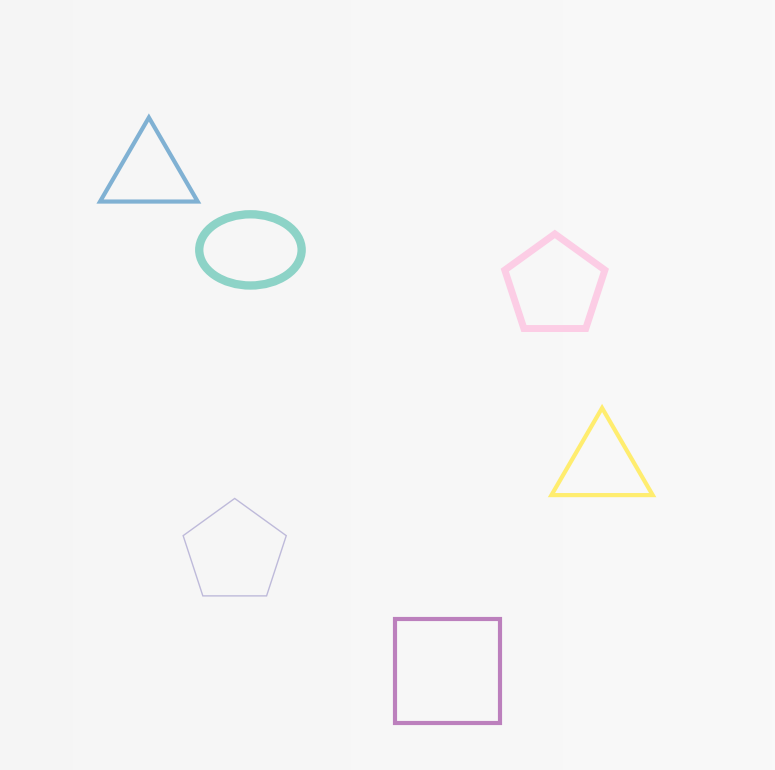[{"shape": "oval", "thickness": 3, "radius": 0.33, "center": [0.323, 0.675]}, {"shape": "pentagon", "thickness": 0.5, "radius": 0.35, "center": [0.303, 0.283]}, {"shape": "triangle", "thickness": 1.5, "radius": 0.36, "center": [0.192, 0.775]}, {"shape": "pentagon", "thickness": 2.5, "radius": 0.34, "center": [0.716, 0.628]}, {"shape": "square", "thickness": 1.5, "radius": 0.34, "center": [0.577, 0.129]}, {"shape": "triangle", "thickness": 1.5, "radius": 0.38, "center": [0.777, 0.395]}]